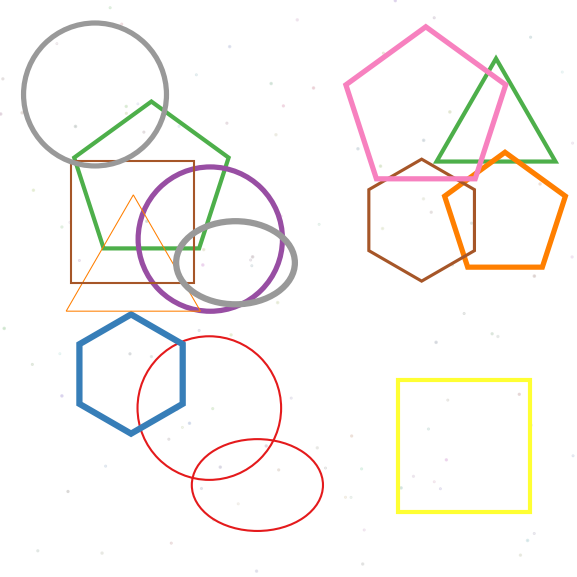[{"shape": "circle", "thickness": 1, "radius": 0.62, "center": [0.362, 0.293]}, {"shape": "oval", "thickness": 1, "radius": 0.57, "center": [0.446, 0.159]}, {"shape": "hexagon", "thickness": 3, "radius": 0.52, "center": [0.227, 0.351]}, {"shape": "triangle", "thickness": 2, "radius": 0.59, "center": [0.859, 0.779]}, {"shape": "pentagon", "thickness": 2, "radius": 0.7, "center": [0.262, 0.683]}, {"shape": "circle", "thickness": 2.5, "radius": 0.62, "center": [0.364, 0.585]}, {"shape": "triangle", "thickness": 0.5, "radius": 0.67, "center": [0.231, 0.527]}, {"shape": "pentagon", "thickness": 2.5, "radius": 0.55, "center": [0.874, 0.625]}, {"shape": "square", "thickness": 2, "radius": 0.57, "center": [0.804, 0.227]}, {"shape": "square", "thickness": 1, "radius": 0.53, "center": [0.23, 0.615]}, {"shape": "hexagon", "thickness": 1.5, "radius": 0.53, "center": [0.73, 0.618]}, {"shape": "pentagon", "thickness": 2.5, "radius": 0.73, "center": [0.737, 0.807]}, {"shape": "circle", "thickness": 2.5, "radius": 0.62, "center": [0.165, 0.836]}, {"shape": "oval", "thickness": 3, "radius": 0.51, "center": [0.408, 0.544]}]